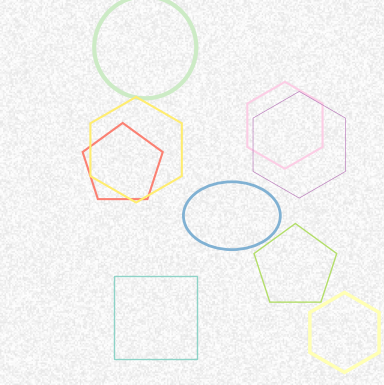[{"shape": "square", "thickness": 1, "radius": 0.54, "center": [0.404, 0.175]}, {"shape": "hexagon", "thickness": 2.5, "radius": 0.52, "center": [0.895, 0.137]}, {"shape": "pentagon", "thickness": 1.5, "radius": 0.55, "center": [0.319, 0.571]}, {"shape": "oval", "thickness": 2, "radius": 0.63, "center": [0.602, 0.44]}, {"shape": "pentagon", "thickness": 1, "radius": 0.56, "center": [0.767, 0.307]}, {"shape": "hexagon", "thickness": 1.5, "radius": 0.56, "center": [0.74, 0.675]}, {"shape": "hexagon", "thickness": 0.5, "radius": 0.69, "center": [0.777, 0.624]}, {"shape": "circle", "thickness": 3, "radius": 0.66, "center": [0.377, 0.877]}, {"shape": "hexagon", "thickness": 1.5, "radius": 0.69, "center": [0.354, 0.611]}]